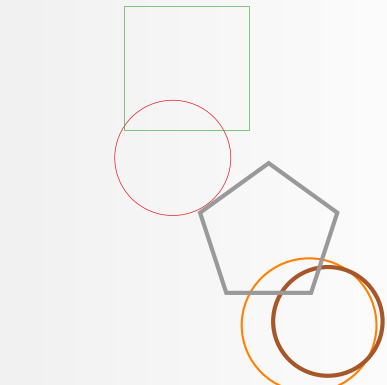[{"shape": "circle", "thickness": 0.5, "radius": 0.75, "center": [0.446, 0.59]}, {"shape": "square", "thickness": 0.5, "radius": 0.81, "center": [0.482, 0.823]}, {"shape": "circle", "thickness": 1.5, "radius": 0.87, "center": [0.798, 0.155]}, {"shape": "circle", "thickness": 3, "radius": 0.71, "center": [0.846, 0.165]}, {"shape": "pentagon", "thickness": 3, "radius": 0.93, "center": [0.693, 0.39]}]